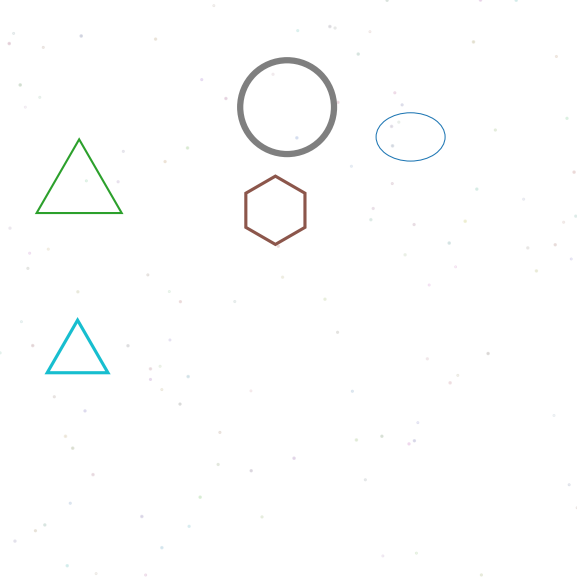[{"shape": "oval", "thickness": 0.5, "radius": 0.3, "center": [0.711, 0.762]}, {"shape": "triangle", "thickness": 1, "radius": 0.43, "center": [0.137, 0.673]}, {"shape": "hexagon", "thickness": 1.5, "radius": 0.3, "center": [0.477, 0.635]}, {"shape": "circle", "thickness": 3, "radius": 0.41, "center": [0.497, 0.814]}, {"shape": "triangle", "thickness": 1.5, "radius": 0.3, "center": [0.134, 0.384]}]